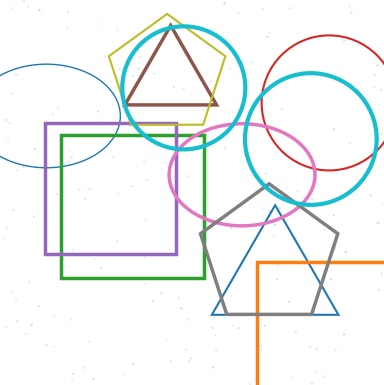[{"shape": "oval", "thickness": 1, "radius": 0.96, "center": [0.12, 0.699]}, {"shape": "triangle", "thickness": 1.5, "radius": 0.95, "center": [0.715, 0.277]}, {"shape": "square", "thickness": 2.5, "radius": 0.95, "center": [0.857, 0.129]}, {"shape": "square", "thickness": 2.5, "radius": 0.93, "center": [0.344, 0.463]}, {"shape": "circle", "thickness": 1.5, "radius": 0.88, "center": [0.855, 0.733]}, {"shape": "square", "thickness": 2.5, "radius": 0.85, "center": [0.286, 0.511]}, {"shape": "triangle", "thickness": 2.5, "radius": 0.69, "center": [0.443, 0.796]}, {"shape": "oval", "thickness": 2.5, "radius": 0.95, "center": [0.629, 0.546]}, {"shape": "pentagon", "thickness": 2.5, "radius": 0.94, "center": [0.699, 0.335]}, {"shape": "pentagon", "thickness": 1.5, "radius": 0.8, "center": [0.434, 0.805]}, {"shape": "circle", "thickness": 3, "radius": 0.8, "center": [0.477, 0.772]}, {"shape": "circle", "thickness": 3, "radius": 0.86, "center": [0.807, 0.639]}]